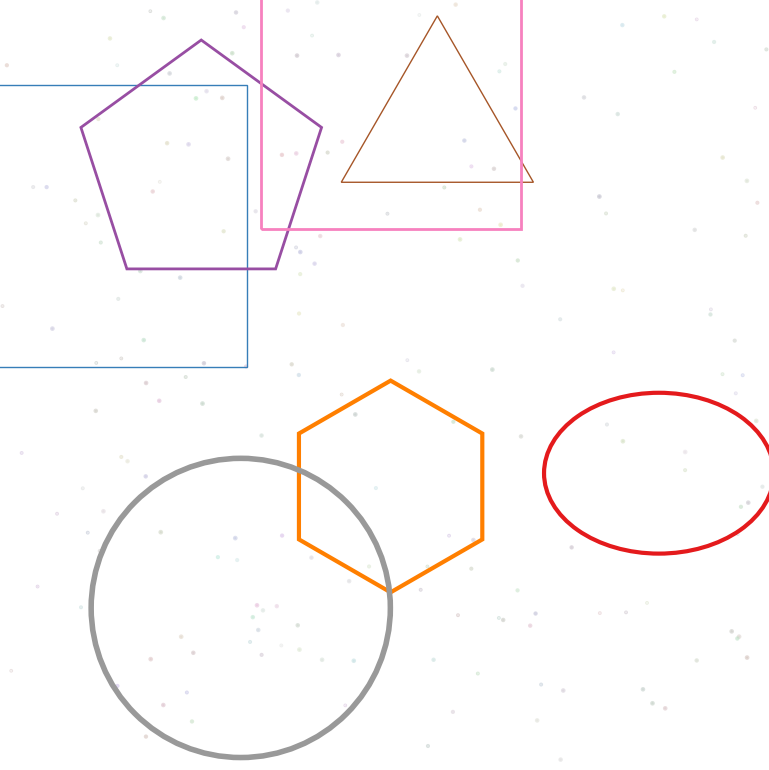[{"shape": "oval", "thickness": 1.5, "radius": 0.75, "center": [0.856, 0.385]}, {"shape": "square", "thickness": 0.5, "radius": 0.92, "center": [0.138, 0.707]}, {"shape": "pentagon", "thickness": 1, "radius": 0.82, "center": [0.261, 0.784]}, {"shape": "hexagon", "thickness": 1.5, "radius": 0.69, "center": [0.507, 0.368]}, {"shape": "triangle", "thickness": 0.5, "radius": 0.72, "center": [0.568, 0.835]}, {"shape": "square", "thickness": 1, "radius": 0.85, "center": [0.508, 0.871]}, {"shape": "circle", "thickness": 2, "radius": 0.97, "center": [0.313, 0.21]}]